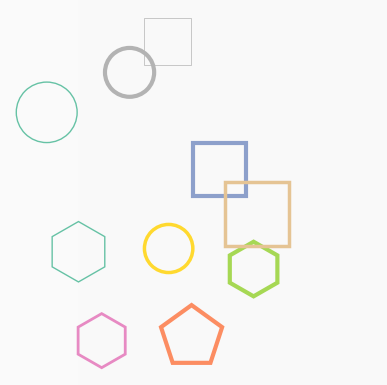[{"shape": "circle", "thickness": 1, "radius": 0.39, "center": [0.121, 0.708]}, {"shape": "hexagon", "thickness": 1, "radius": 0.39, "center": [0.203, 0.346]}, {"shape": "pentagon", "thickness": 3, "radius": 0.41, "center": [0.494, 0.125]}, {"shape": "square", "thickness": 3, "radius": 0.34, "center": [0.567, 0.56]}, {"shape": "hexagon", "thickness": 2, "radius": 0.35, "center": [0.262, 0.115]}, {"shape": "hexagon", "thickness": 3, "radius": 0.35, "center": [0.654, 0.301]}, {"shape": "circle", "thickness": 2.5, "radius": 0.31, "center": [0.435, 0.355]}, {"shape": "square", "thickness": 2.5, "radius": 0.41, "center": [0.662, 0.444]}, {"shape": "square", "thickness": 0.5, "radius": 0.31, "center": [0.433, 0.893]}, {"shape": "circle", "thickness": 3, "radius": 0.32, "center": [0.334, 0.812]}]